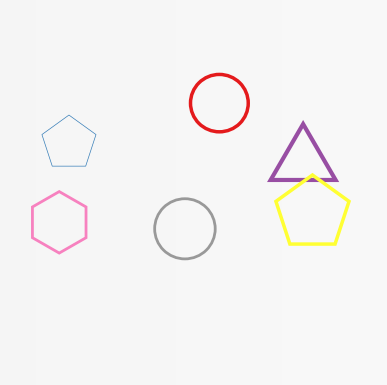[{"shape": "circle", "thickness": 2.5, "radius": 0.37, "center": [0.566, 0.732]}, {"shape": "pentagon", "thickness": 0.5, "radius": 0.37, "center": [0.178, 0.628]}, {"shape": "triangle", "thickness": 3, "radius": 0.48, "center": [0.782, 0.581]}, {"shape": "pentagon", "thickness": 2.5, "radius": 0.5, "center": [0.806, 0.446]}, {"shape": "hexagon", "thickness": 2, "radius": 0.4, "center": [0.153, 0.423]}, {"shape": "circle", "thickness": 2, "radius": 0.39, "center": [0.477, 0.406]}]